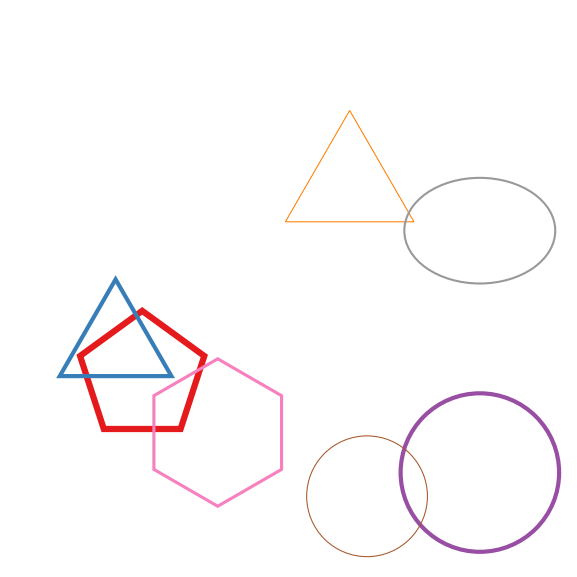[{"shape": "pentagon", "thickness": 3, "radius": 0.57, "center": [0.246, 0.348]}, {"shape": "triangle", "thickness": 2, "radius": 0.56, "center": [0.2, 0.404]}, {"shape": "circle", "thickness": 2, "radius": 0.69, "center": [0.831, 0.181]}, {"shape": "triangle", "thickness": 0.5, "radius": 0.64, "center": [0.606, 0.679]}, {"shape": "circle", "thickness": 0.5, "radius": 0.52, "center": [0.636, 0.14]}, {"shape": "hexagon", "thickness": 1.5, "radius": 0.64, "center": [0.377, 0.25]}, {"shape": "oval", "thickness": 1, "radius": 0.65, "center": [0.831, 0.6]}]